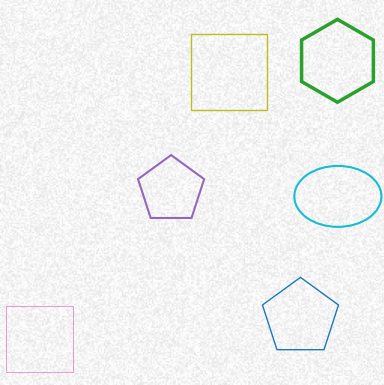[{"shape": "pentagon", "thickness": 1, "radius": 0.52, "center": [0.78, 0.176]}, {"shape": "hexagon", "thickness": 2.5, "radius": 0.54, "center": [0.877, 0.842]}, {"shape": "pentagon", "thickness": 1.5, "radius": 0.45, "center": [0.444, 0.507]}, {"shape": "square", "thickness": 0.5, "radius": 0.43, "center": [0.103, 0.12]}, {"shape": "square", "thickness": 1, "radius": 0.5, "center": [0.594, 0.812]}, {"shape": "oval", "thickness": 1.5, "radius": 0.57, "center": [0.878, 0.49]}]